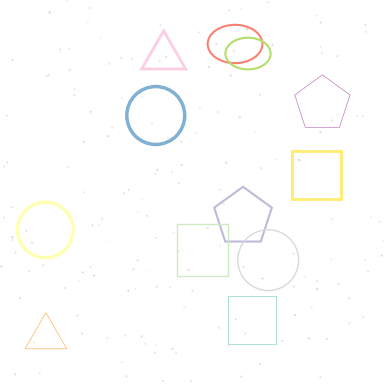[{"shape": "square", "thickness": 0.5, "radius": 0.31, "center": [0.654, 0.169]}, {"shape": "circle", "thickness": 2.5, "radius": 0.36, "center": [0.118, 0.403]}, {"shape": "pentagon", "thickness": 1.5, "radius": 0.39, "center": [0.631, 0.436]}, {"shape": "oval", "thickness": 1.5, "radius": 0.36, "center": [0.61, 0.886]}, {"shape": "circle", "thickness": 2.5, "radius": 0.38, "center": [0.405, 0.7]}, {"shape": "triangle", "thickness": 0.5, "radius": 0.31, "center": [0.119, 0.125]}, {"shape": "oval", "thickness": 1.5, "radius": 0.29, "center": [0.644, 0.861]}, {"shape": "triangle", "thickness": 2, "radius": 0.33, "center": [0.425, 0.854]}, {"shape": "circle", "thickness": 1, "radius": 0.4, "center": [0.697, 0.324]}, {"shape": "pentagon", "thickness": 0.5, "radius": 0.38, "center": [0.837, 0.73]}, {"shape": "square", "thickness": 1, "radius": 0.33, "center": [0.525, 0.35]}, {"shape": "square", "thickness": 2, "radius": 0.31, "center": [0.822, 0.546]}]